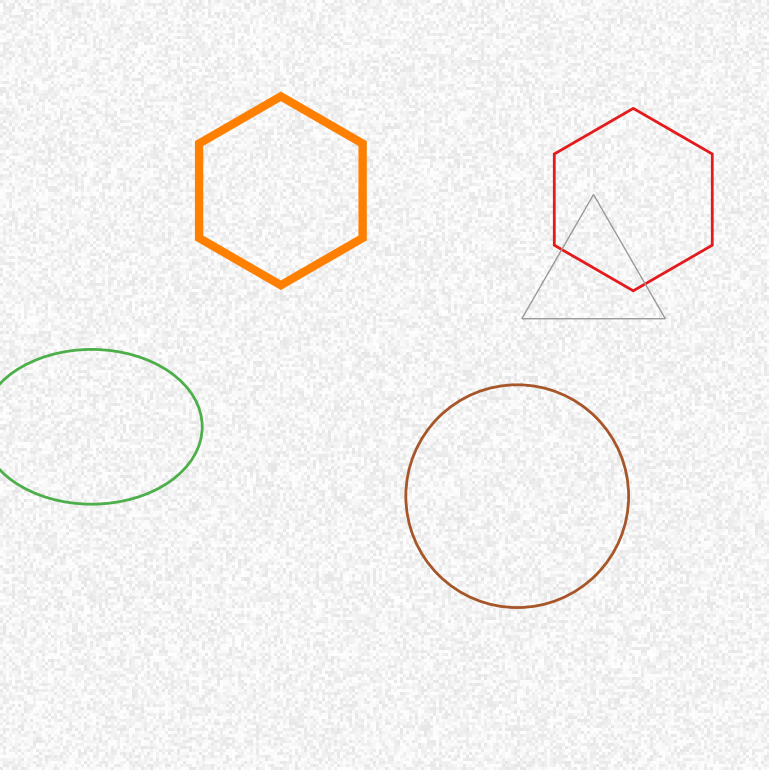[{"shape": "hexagon", "thickness": 1, "radius": 0.59, "center": [0.822, 0.741]}, {"shape": "oval", "thickness": 1, "radius": 0.72, "center": [0.119, 0.446]}, {"shape": "hexagon", "thickness": 3, "radius": 0.61, "center": [0.365, 0.752]}, {"shape": "circle", "thickness": 1, "radius": 0.72, "center": [0.672, 0.356]}, {"shape": "triangle", "thickness": 0.5, "radius": 0.54, "center": [0.771, 0.64]}]